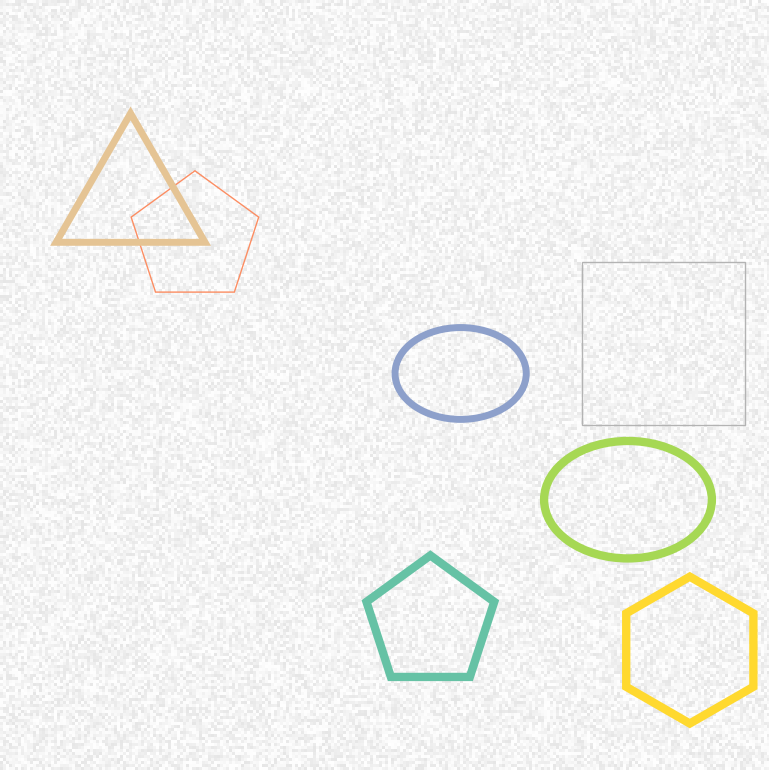[{"shape": "pentagon", "thickness": 3, "radius": 0.44, "center": [0.559, 0.191]}, {"shape": "pentagon", "thickness": 0.5, "radius": 0.44, "center": [0.253, 0.691]}, {"shape": "oval", "thickness": 2.5, "radius": 0.43, "center": [0.598, 0.515]}, {"shape": "oval", "thickness": 3, "radius": 0.54, "center": [0.816, 0.351]}, {"shape": "hexagon", "thickness": 3, "radius": 0.48, "center": [0.896, 0.156]}, {"shape": "triangle", "thickness": 2.5, "radius": 0.56, "center": [0.17, 0.741]}, {"shape": "square", "thickness": 0.5, "radius": 0.53, "center": [0.862, 0.554]}]